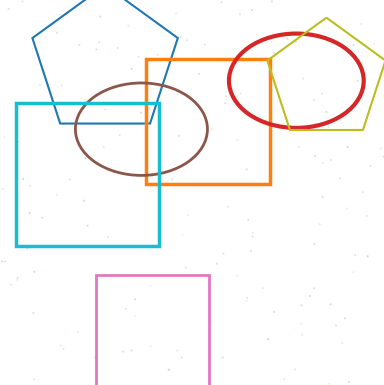[{"shape": "pentagon", "thickness": 1.5, "radius": 0.99, "center": [0.273, 0.84]}, {"shape": "square", "thickness": 2.5, "radius": 0.81, "center": [0.54, 0.685]}, {"shape": "oval", "thickness": 3, "radius": 0.87, "center": [0.77, 0.79]}, {"shape": "oval", "thickness": 2, "radius": 0.86, "center": [0.367, 0.664]}, {"shape": "square", "thickness": 2, "radius": 0.73, "center": [0.396, 0.139]}, {"shape": "pentagon", "thickness": 1.5, "radius": 0.81, "center": [0.848, 0.793]}, {"shape": "square", "thickness": 2.5, "radius": 0.93, "center": [0.228, 0.546]}]